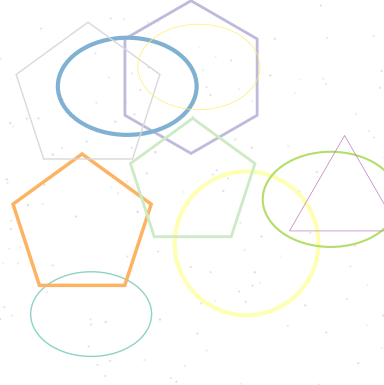[{"shape": "oval", "thickness": 1, "radius": 0.79, "center": [0.237, 0.184]}, {"shape": "circle", "thickness": 3, "radius": 0.93, "center": [0.64, 0.368]}, {"shape": "hexagon", "thickness": 2, "radius": 0.99, "center": [0.496, 0.8]}, {"shape": "oval", "thickness": 3, "radius": 0.9, "center": [0.331, 0.776]}, {"shape": "pentagon", "thickness": 2.5, "radius": 0.94, "center": [0.213, 0.411]}, {"shape": "oval", "thickness": 1.5, "radius": 0.88, "center": [0.859, 0.482]}, {"shape": "pentagon", "thickness": 1, "radius": 0.98, "center": [0.229, 0.746]}, {"shape": "triangle", "thickness": 0.5, "radius": 0.83, "center": [0.895, 0.483]}, {"shape": "pentagon", "thickness": 2, "radius": 0.85, "center": [0.501, 0.523]}, {"shape": "oval", "thickness": 0.5, "radius": 0.79, "center": [0.516, 0.826]}]